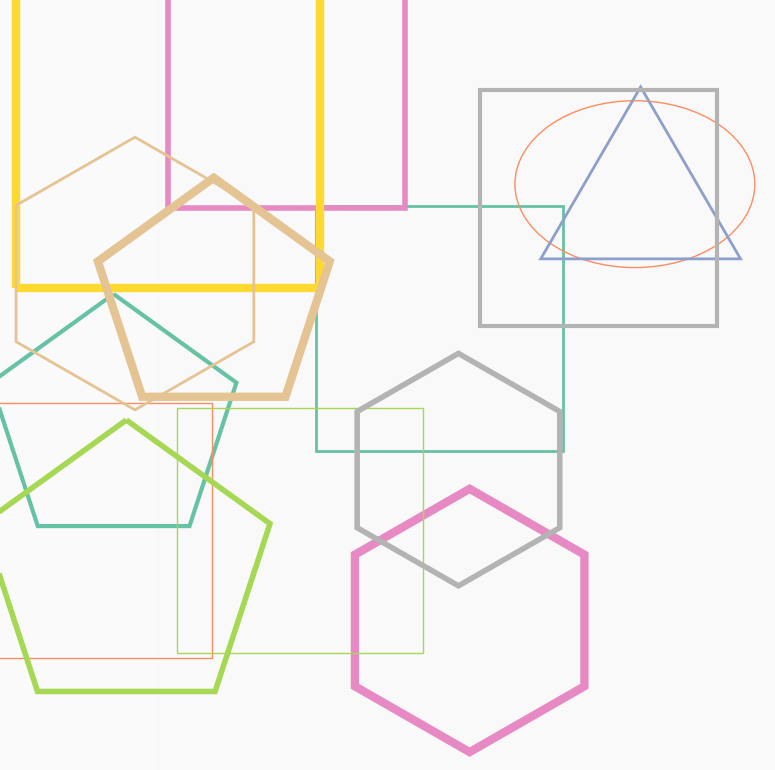[{"shape": "square", "thickness": 1, "radius": 0.8, "center": [0.567, 0.574]}, {"shape": "pentagon", "thickness": 1.5, "radius": 0.83, "center": [0.147, 0.452]}, {"shape": "oval", "thickness": 0.5, "radius": 0.77, "center": [0.819, 0.761]}, {"shape": "square", "thickness": 0.5, "radius": 0.83, "center": [0.107, 0.311]}, {"shape": "triangle", "thickness": 1, "radius": 0.74, "center": [0.827, 0.738]}, {"shape": "square", "thickness": 2, "radius": 0.76, "center": [0.37, 0.883]}, {"shape": "hexagon", "thickness": 3, "radius": 0.85, "center": [0.606, 0.194]}, {"shape": "square", "thickness": 0.5, "radius": 0.8, "center": [0.387, 0.311]}, {"shape": "pentagon", "thickness": 2, "radius": 0.97, "center": [0.163, 0.26]}, {"shape": "square", "thickness": 3, "radius": 0.98, "center": [0.217, 0.822]}, {"shape": "pentagon", "thickness": 3, "radius": 0.79, "center": [0.276, 0.612]}, {"shape": "hexagon", "thickness": 1, "radius": 0.89, "center": [0.174, 0.645]}, {"shape": "hexagon", "thickness": 2, "radius": 0.75, "center": [0.592, 0.39]}, {"shape": "square", "thickness": 1.5, "radius": 0.76, "center": [0.772, 0.73]}]